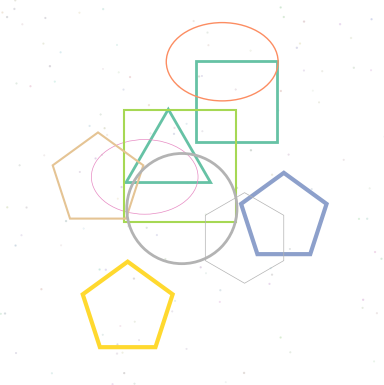[{"shape": "square", "thickness": 2, "radius": 0.53, "center": [0.615, 0.737]}, {"shape": "triangle", "thickness": 2, "radius": 0.63, "center": [0.437, 0.589]}, {"shape": "oval", "thickness": 1, "radius": 0.73, "center": [0.577, 0.84]}, {"shape": "pentagon", "thickness": 3, "radius": 0.58, "center": [0.737, 0.434]}, {"shape": "oval", "thickness": 0.5, "radius": 0.69, "center": [0.376, 0.541]}, {"shape": "square", "thickness": 1.5, "radius": 0.72, "center": [0.468, 0.569]}, {"shape": "pentagon", "thickness": 3, "radius": 0.61, "center": [0.332, 0.198]}, {"shape": "pentagon", "thickness": 1.5, "radius": 0.62, "center": [0.255, 0.532]}, {"shape": "hexagon", "thickness": 0.5, "radius": 0.59, "center": [0.635, 0.382]}, {"shape": "circle", "thickness": 2, "radius": 0.72, "center": [0.472, 0.458]}]